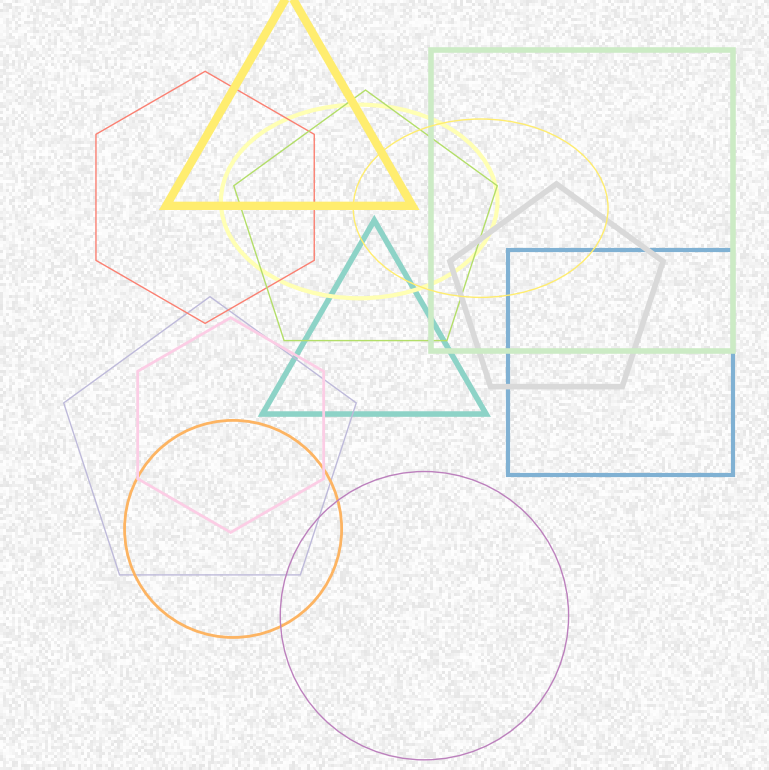[{"shape": "triangle", "thickness": 2, "radius": 0.84, "center": [0.486, 0.546]}, {"shape": "oval", "thickness": 1.5, "radius": 0.9, "center": [0.466, 0.738]}, {"shape": "pentagon", "thickness": 0.5, "radius": 1.0, "center": [0.273, 0.415]}, {"shape": "hexagon", "thickness": 0.5, "radius": 0.82, "center": [0.266, 0.744]}, {"shape": "square", "thickness": 1.5, "radius": 0.73, "center": [0.806, 0.529]}, {"shape": "circle", "thickness": 1, "radius": 0.7, "center": [0.303, 0.313]}, {"shape": "pentagon", "thickness": 0.5, "radius": 0.9, "center": [0.475, 0.703]}, {"shape": "hexagon", "thickness": 1, "radius": 0.7, "center": [0.3, 0.448]}, {"shape": "pentagon", "thickness": 2, "radius": 0.73, "center": [0.723, 0.616]}, {"shape": "circle", "thickness": 0.5, "radius": 0.94, "center": [0.551, 0.2]}, {"shape": "square", "thickness": 2, "radius": 0.98, "center": [0.756, 0.74]}, {"shape": "triangle", "thickness": 3, "radius": 0.92, "center": [0.376, 0.825]}, {"shape": "oval", "thickness": 0.5, "radius": 0.83, "center": [0.624, 0.73]}]